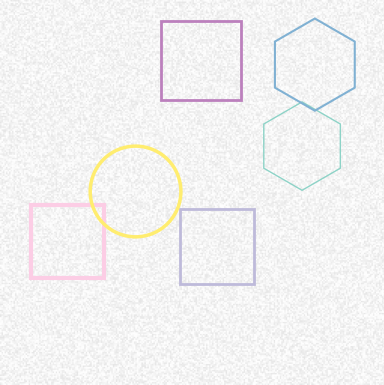[{"shape": "hexagon", "thickness": 1, "radius": 0.57, "center": [0.785, 0.62]}, {"shape": "square", "thickness": 2, "radius": 0.48, "center": [0.564, 0.359]}, {"shape": "hexagon", "thickness": 1.5, "radius": 0.6, "center": [0.818, 0.832]}, {"shape": "square", "thickness": 3, "radius": 0.47, "center": [0.176, 0.372]}, {"shape": "square", "thickness": 2, "radius": 0.52, "center": [0.523, 0.843]}, {"shape": "circle", "thickness": 2.5, "radius": 0.59, "center": [0.352, 0.503]}]